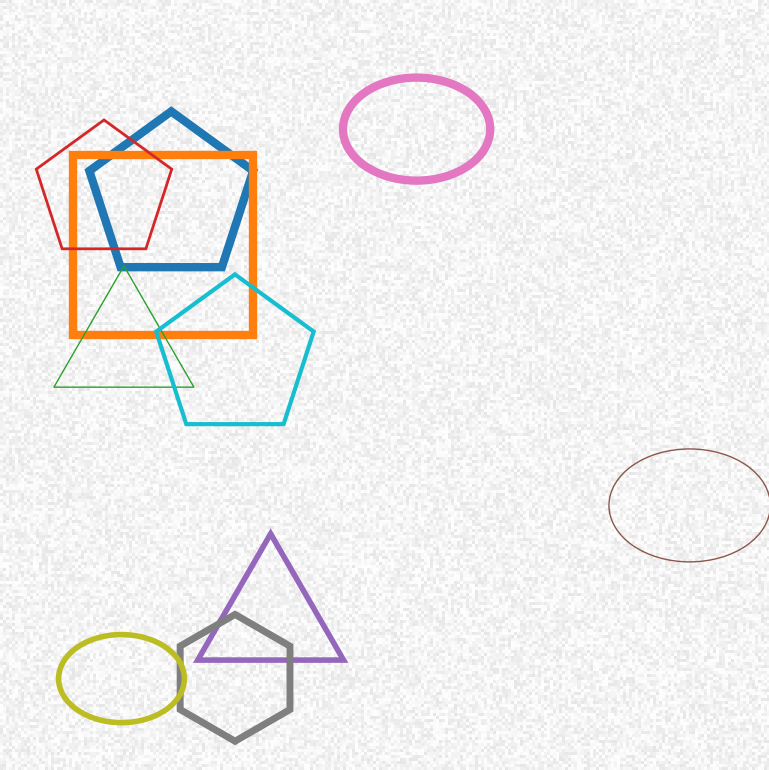[{"shape": "pentagon", "thickness": 3, "radius": 0.56, "center": [0.222, 0.743]}, {"shape": "square", "thickness": 3, "radius": 0.59, "center": [0.212, 0.682]}, {"shape": "triangle", "thickness": 0.5, "radius": 0.52, "center": [0.161, 0.55]}, {"shape": "pentagon", "thickness": 1, "radius": 0.46, "center": [0.135, 0.752]}, {"shape": "triangle", "thickness": 2, "radius": 0.55, "center": [0.351, 0.197]}, {"shape": "oval", "thickness": 0.5, "radius": 0.52, "center": [0.896, 0.344]}, {"shape": "oval", "thickness": 3, "radius": 0.48, "center": [0.541, 0.832]}, {"shape": "hexagon", "thickness": 2.5, "radius": 0.41, "center": [0.305, 0.12]}, {"shape": "oval", "thickness": 2, "radius": 0.41, "center": [0.158, 0.119]}, {"shape": "pentagon", "thickness": 1.5, "radius": 0.54, "center": [0.305, 0.536]}]